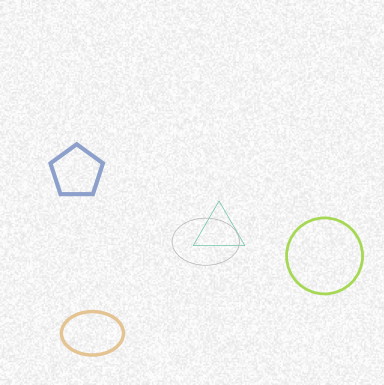[{"shape": "triangle", "thickness": 0.5, "radius": 0.39, "center": [0.569, 0.401]}, {"shape": "pentagon", "thickness": 3, "radius": 0.36, "center": [0.199, 0.554]}, {"shape": "circle", "thickness": 2, "radius": 0.49, "center": [0.843, 0.335]}, {"shape": "oval", "thickness": 2.5, "radius": 0.4, "center": [0.24, 0.134]}, {"shape": "oval", "thickness": 0.5, "radius": 0.44, "center": [0.534, 0.372]}]